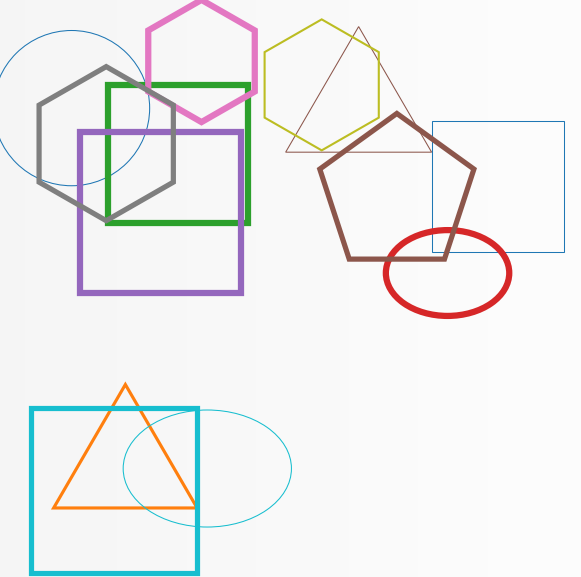[{"shape": "square", "thickness": 0.5, "radius": 0.57, "center": [0.857, 0.676]}, {"shape": "circle", "thickness": 0.5, "radius": 0.67, "center": [0.123, 0.812]}, {"shape": "triangle", "thickness": 1.5, "radius": 0.71, "center": [0.216, 0.191]}, {"shape": "square", "thickness": 3, "radius": 0.6, "center": [0.306, 0.733]}, {"shape": "oval", "thickness": 3, "radius": 0.53, "center": [0.77, 0.526]}, {"shape": "square", "thickness": 3, "radius": 0.69, "center": [0.276, 0.631]}, {"shape": "pentagon", "thickness": 2.5, "radius": 0.7, "center": [0.683, 0.663]}, {"shape": "triangle", "thickness": 0.5, "radius": 0.72, "center": [0.617, 0.808]}, {"shape": "hexagon", "thickness": 3, "radius": 0.53, "center": [0.347, 0.894]}, {"shape": "hexagon", "thickness": 2.5, "radius": 0.67, "center": [0.183, 0.75]}, {"shape": "hexagon", "thickness": 1, "radius": 0.57, "center": [0.553, 0.852]}, {"shape": "square", "thickness": 2.5, "radius": 0.71, "center": [0.196, 0.149]}, {"shape": "oval", "thickness": 0.5, "radius": 0.72, "center": [0.357, 0.188]}]